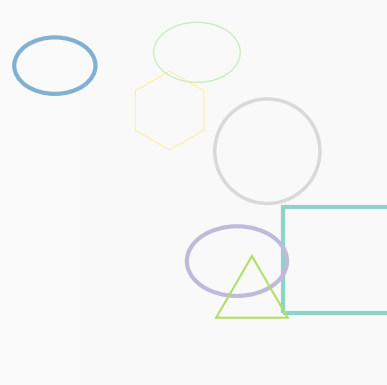[{"shape": "square", "thickness": 3, "radius": 0.68, "center": [0.866, 0.325]}, {"shape": "oval", "thickness": 3, "radius": 0.65, "center": [0.611, 0.322]}, {"shape": "oval", "thickness": 3, "radius": 0.52, "center": [0.142, 0.83]}, {"shape": "triangle", "thickness": 1.5, "radius": 0.53, "center": [0.65, 0.228]}, {"shape": "circle", "thickness": 2.5, "radius": 0.68, "center": [0.69, 0.607]}, {"shape": "oval", "thickness": 1, "radius": 0.56, "center": [0.508, 0.864]}, {"shape": "hexagon", "thickness": 0.5, "radius": 0.51, "center": [0.438, 0.713]}]